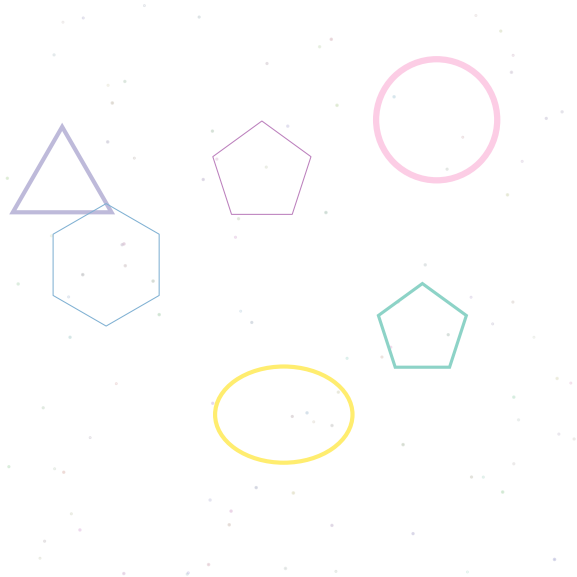[{"shape": "pentagon", "thickness": 1.5, "radius": 0.4, "center": [0.731, 0.428]}, {"shape": "triangle", "thickness": 2, "radius": 0.49, "center": [0.108, 0.681]}, {"shape": "hexagon", "thickness": 0.5, "radius": 0.53, "center": [0.184, 0.541]}, {"shape": "circle", "thickness": 3, "radius": 0.52, "center": [0.756, 0.792]}, {"shape": "pentagon", "thickness": 0.5, "radius": 0.45, "center": [0.453, 0.7]}, {"shape": "oval", "thickness": 2, "radius": 0.59, "center": [0.491, 0.281]}]